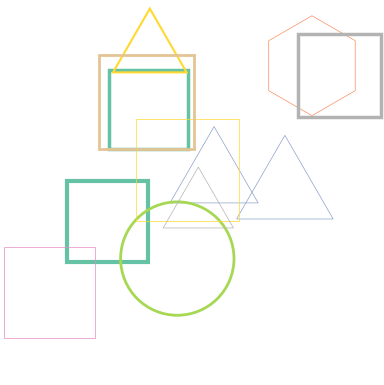[{"shape": "square", "thickness": 3, "radius": 0.53, "center": [0.279, 0.426]}, {"shape": "square", "thickness": 2.5, "radius": 0.51, "center": [0.385, 0.715]}, {"shape": "hexagon", "thickness": 0.5, "radius": 0.65, "center": [0.81, 0.829]}, {"shape": "triangle", "thickness": 0.5, "radius": 0.72, "center": [0.74, 0.504]}, {"shape": "triangle", "thickness": 0.5, "radius": 0.66, "center": [0.556, 0.539]}, {"shape": "square", "thickness": 0.5, "radius": 0.59, "center": [0.129, 0.241]}, {"shape": "circle", "thickness": 2, "radius": 0.74, "center": [0.461, 0.328]}, {"shape": "square", "thickness": 0.5, "radius": 0.67, "center": [0.488, 0.559]}, {"shape": "triangle", "thickness": 1.5, "radius": 0.55, "center": [0.389, 0.867]}, {"shape": "square", "thickness": 2, "radius": 0.61, "center": [0.38, 0.734]}, {"shape": "triangle", "thickness": 0.5, "radius": 0.53, "center": [0.515, 0.461]}, {"shape": "square", "thickness": 2.5, "radius": 0.54, "center": [0.882, 0.804]}]